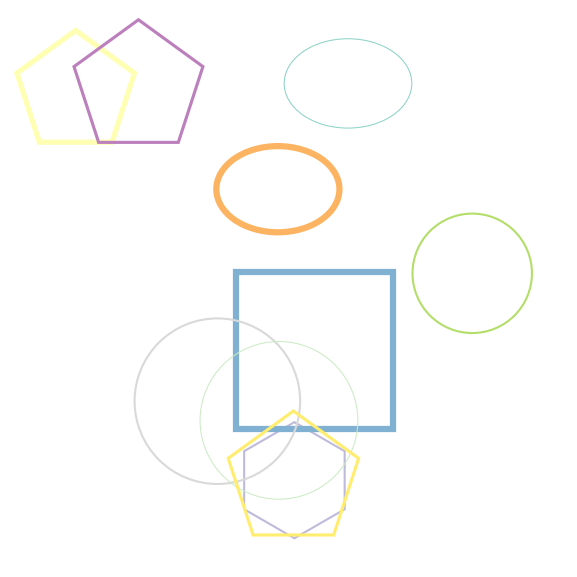[{"shape": "oval", "thickness": 0.5, "radius": 0.55, "center": [0.603, 0.855]}, {"shape": "pentagon", "thickness": 2.5, "radius": 0.53, "center": [0.131, 0.839]}, {"shape": "hexagon", "thickness": 1, "radius": 0.5, "center": [0.51, 0.168]}, {"shape": "square", "thickness": 3, "radius": 0.68, "center": [0.545, 0.392]}, {"shape": "oval", "thickness": 3, "radius": 0.53, "center": [0.481, 0.672]}, {"shape": "circle", "thickness": 1, "radius": 0.52, "center": [0.818, 0.526]}, {"shape": "circle", "thickness": 1, "radius": 0.72, "center": [0.376, 0.304]}, {"shape": "pentagon", "thickness": 1.5, "radius": 0.59, "center": [0.24, 0.848]}, {"shape": "circle", "thickness": 0.5, "radius": 0.68, "center": [0.483, 0.271]}, {"shape": "pentagon", "thickness": 1.5, "radius": 0.59, "center": [0.508, 0.169]}]